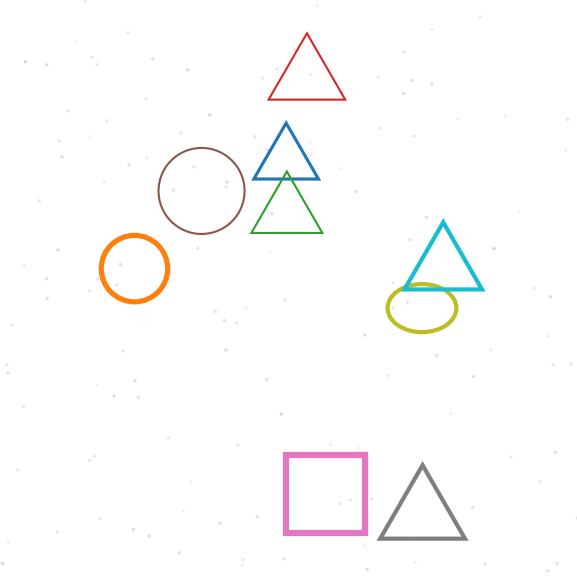[{"shape": "triangle", "thickness": 1.5, "radius": 0.32, "center": [0.496, 0.721]}, {"shape": "circle", "thickness": 2.5, "radius": 0.29, "center": [0.233, 0.534]}, {"shape": "triangle", "thickness": 1, "radius": 0.35, "center": [0.497, 0.631]}, {"shape": "triangle", "thickness": 1, "radius": 0.38, "center": [0.531, 0.865]}, {"shape": "circle", "thickness": 1, "radius": 0.37, "center": [0.349, 0.668]}, {"shape": "square", "thickness": 3, "radius": 0.34, "center": [0.563, 0.144]}, {"shape": "triangle", "thickness": 2, "radius": 0.42, "center": [0.732, 0.109]}, {"shape": "oval", "thickness": 2, "radius": 0.3, "center": [0.731, 0.466]}, {"shape": "triangle", "thickness": 2, "radius": 0.39, "center": [0.767, 0.537]}]